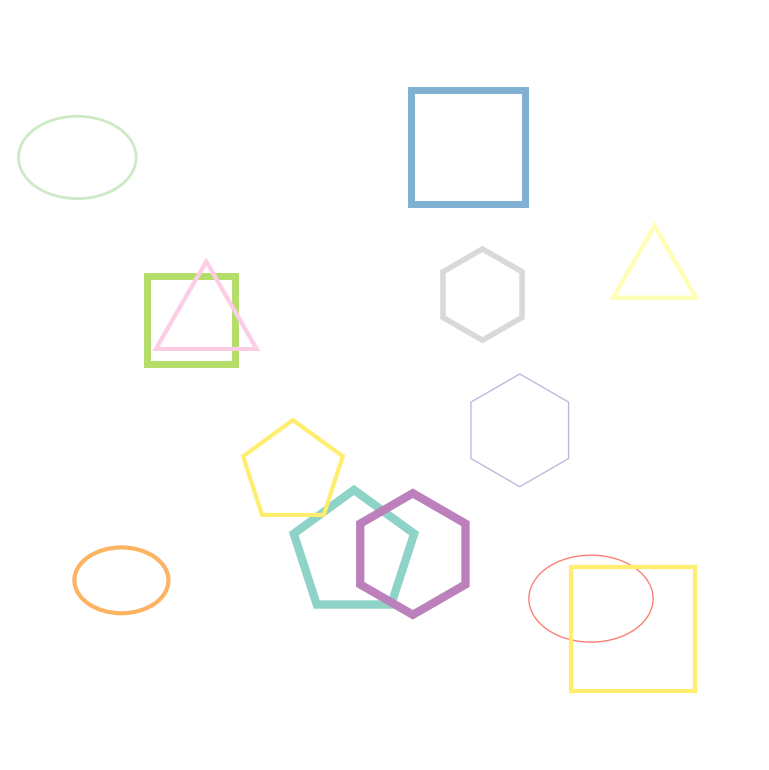[{"shape": "pentagon", "thickness": 3, "radius": 0.41, "center": [0.46, 0.281]}, {"shape": "triangle", "thickness": 1.5, "radius": 0.31, "center": [0.85, 0.645]}, {"shape": "hexagon", "thickness": 0.5, "radius": 0.37, "center": [0.675, 0.441]}, {"shape": "oval", "thickness": 0.5, "radius": 0.4, "center": [0.768, 0.223]}, {"shape": "square", "thickness": 2.5, "radius": 0.37, "center": [0.608, 0.809]}, {"shape": "oval", "thickness": 1.5, "radius": 0.31, "center": [0.158, 0.246]}, {"shape": "square", "thickness": 2.5, "radius": 0.29, "center": [0.248, 0.585]}, {"shape": "triangle", "thickness": 1.5, "radius": 0.38, "center": [0.268, 0.585]}, {"shape": "hexagon", "thickness": 2, "radius": 0.3, "center": [0.627, 0.617]}, {"shape": "hexagon", "thickness": 3, "radius": 0.39, "center": [0.536, 0.28]}, {"shape": "oval", "thickness": 1, "radius": 0.38, "center": [0.1, 0.796]}, {"shape": "square", "thickness": 1.5, "radius": 0.4, "center": [0.822, 0.183]}, {"shape": "pentagon", "thickness": 1.5, "radius": 0.34, "center": [0.38, 0.386]}]